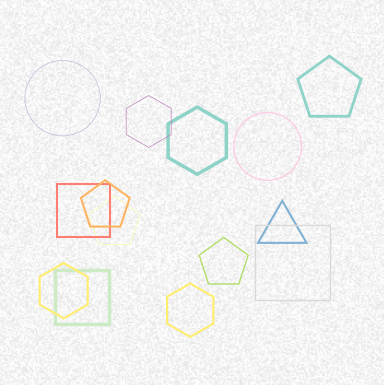[{"shape": "pentagon", "thickness": 2, "radius": 0.43, "center": [0.856, 0.768]}, {"shape": "hexagon", "thickness": 2.5, "radius": 0.44, "center": [0.512, 0.635]}, {"shape": "pentagon", "thickness": 0.5, "radius": 0.35, "center": [0.297, 0.422]}, {"shape": "circle", "thickness": 0.5, "radius": 0.49, "center": [0.163, 0.745]}, {"shape": "square", "thickness": 1.5, "radius": 0.34, "center": [0.218, 0.453]}, {"shape": "triangle", "thickness": 1.5, "radius": 0.36, "center": [0.733, 0.406]}, {"shape": "pentagon", "thickness": 1.5, "radius": 0.33, "center": [0.274, 0.465]}, {"shape": "pentagon", "thickness": 1, "radius": 0.33, "center": [0.581, 0.316]}, {"shape": "circle", "thickness": 1, "radius": 0.44, "center": [0.695, 0.62]}, {"shape": "square", "thickness": 1, "radius": 0.49, "center": [0.759, 0.319]}, {"shape": "hexagon", "thickness": 0.5, "radius": 0.34, "center": [0.386, 0.684]}, {"shape": "square", "thickness": 2.5, "radius": 0.35, "center": [0.213, 0.229]}, {"shape": "hexagon", "thickness": 1.5, "radius": 0.35, "center": [0.494, 0.194]}, {"shape": "hexagon", "thickness": 1.5, "radius": 0.36, "center": [0.165, 0.245]}]